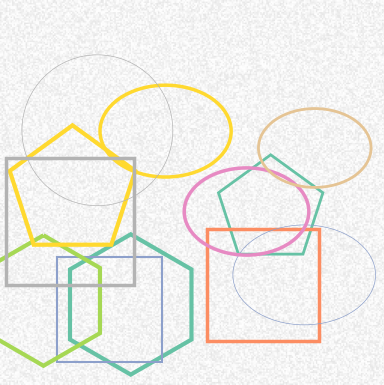[{"shape": "pentagon", "thickness": 2, "radius": 0.71, "center": [0.703, 0.455]}, {"shape": "hexagon", "thickness": 3, "radius": 0.91, "center": [0.34, 0.209]}, {"shape": "square", "thickness": 2.5, "radius": 0.73, "center": [0.682, 0.26]}, {"shape": "square", "thickness": 1.5, "radius": 0.68, "center": [0.283, 0.195]}, {"shape": "oval", "thickness": 0.5, "radius": 0.93, "center": [0.79, 0.286]}, {"shape": "oval", "thickness": 2.5, "radius": 0.81, "center": [0.64, 0.451]}, {"shape": "hexagon", "thickness": 3, "radius": 0.85, "center": [0.113, 0.219]}, {"shape": "oval", "thickness": 2.5, "radius": 0.85, "center": [0.43, 0.659]}, {"shape": "pentagon", "thickness": 3, "radius": 0.86, "center": [0.188, 0.503]}, {"shape": "oval", "thickness": 2, "radius": 0.73, "center": [0.818, 0.616]}, {"shape": "circle", "thickness": 0.5, "radius": 0.98, "center": [0.253, 0.662]}, {"shape": "square", "thickness": 2.5, "radius": 0.83, "center": [0.182, 0.425]}]